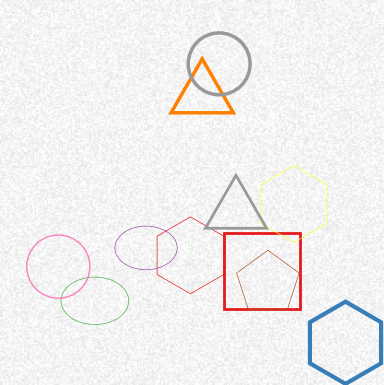[{"shape": "hexagon", "thickness": 0.5, "radius": 0.5, "center": [0.495, 0.337]}, {"shape": "square", "thickness": 2, "radius": 0.49, "center": [0.681, 0.295]}, {"shape": "hexagon", "thickness": 3, "radius": 0.53, "center": [0.897, 0.11]}, {"shape": "oval", "thickness": 0.5, "radius": 0.44, "center": [0.246, 0.219]}, {"shape": "oval", "thickness": 0.5, "radius": 0.4, "center": [0.379, 0.356]}, {"shape": "triangle", "thickness": 2.5, "radius": 0.47, "center": [0.525, 0.754]}, {"shape": "hexagon", "thickness": 0.5, "radius": 0.5, "center": [0.763, 0.47]}, {"shape": "pentagon", "thickness": 0.5, "radius": 0.43, "center": [0.696, 0.264]}, {"shape": "circle", "thickness": 1, "radius": 0.41, "center": [0.151, 0.307]}, {"shape": "triangle", "thickness": 2, "radius": 0.46, "center": [0.613, 0.453]}, {"shape": "circle", "thickness": 2.5, "radius": 0.4, "center": [0.569, 0.834]}]